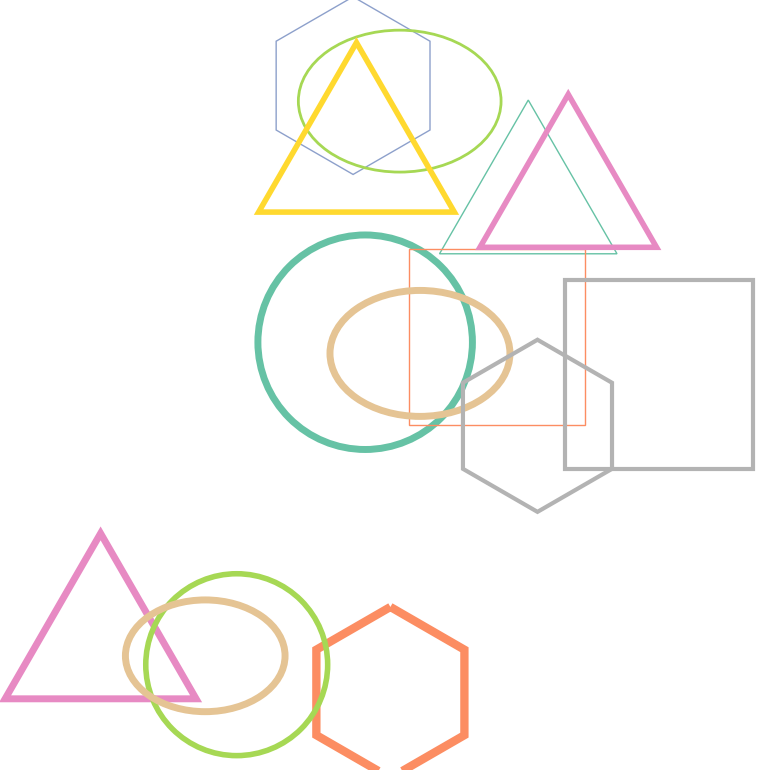[{"shape": "circle", "thickness": 2.5, "radius": 0.7, "center": [0.474, 0.556]}, {"shape": "triangle", "thickness": 0.5, "radius": 0.67, "center": [0.686, 0.737]}, {"shape": "hexagon", "thickness": 3, "radius": 0.56, "center": [0.507, 0.101]}, {"shape": "square", "thickness": 0.5, "radius": 0.57, "center": [0.645, 0.562]}, {"shape": "hexagon", "thickness": 0.5, "radius": 0.58, "center": [0.459, 0.889]}, {"shape": "triangle", "thickness": 2, "radius": 0.66, "center": [0.738, 0.745]}, {"shape": "triangle", "thickness": 2.5, "radius": 0.72, "center": [0.131, 0.164]}, {"shape": "oval", "thickness": 1, "radius": 0.66, "center": [0.519, 0.869]}, {"shape": "circle", "thickness": 2, "radius": 0.59, "center": [0.307, 0.137]}, {"shape": "triangle", "thickness": 2, "radius": 0.73, "center": [0.463, 0.798]}, {"shape": "oval", "thickness": 2.5, "radius": 0.52, "center": [0.267, 0.148]}, {"shape": "oval", "thickness": 2.5, "radius": 0.58, "center": [0.545, 0.541]}, {"shape": "square", "thickness": 1.5, "radius": 0.61, "center": [0.856, 0.514]}, {"shape": "hexagon", "thickness": 1.5, "radius": 0.56, "center": [0.698, 0.447]}]